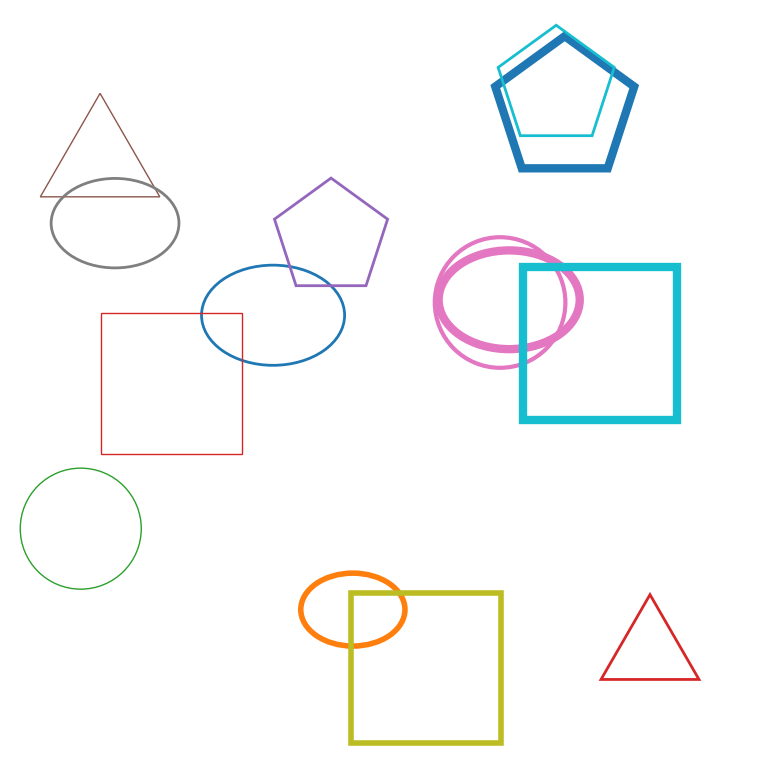[{"shape": "oval", "thickness": 1, "radius": 0.46, "center": [0.355, 0.591]}, {"shape": "pentagon", "thickness": 3, "radius": 0.47, "center": [0.733, 0.858]}, {"shape": "oval", "thickness": 2, "radius": 0.34, "center": [0.458, 0.208]}, {"shape": "circle", "thickness": 0.5, "radius": 0.39, "center": [0.105, 0.313]}, {"shape": "triangle", "thickness": 1, "radius": 0.37, "center": [0.844, 0.154]}, {"shape": "square", "thickness": 0.5, "radius": 0.46, "center": [0.223, 0.502]}, {"shape": "pentagon", "thickness": 1, "radius": 0.39, "center": [0.43, 0.691]}, {"shape": "triangle", "thickness": 0.5, "radius": 0.45, "center": [0.13, 0.789]}, {"shape": "circle", "thickness": 1.5, "radius": 0.42, "center": [0.649, 0.607]}, {"shape": "oval", "thickness": 3, "radius": 0.46, "center": [0.661, 0.611]}, {"shape": "oval", "thickness": 1, "radius": 0.42, "center": [0.149, 0.71]}, {"shape": "square", "thickness": 2, "radius": 0.49, "center": [0.553, 0.133]}, {"shape": "pentagon", "thickness": 1, "radius": 0.4, "center": [0.722, 0.888]}, {"shape": "square", "thickness": 3, "radius": 0.5, "center": [0.779, 0.554]}]